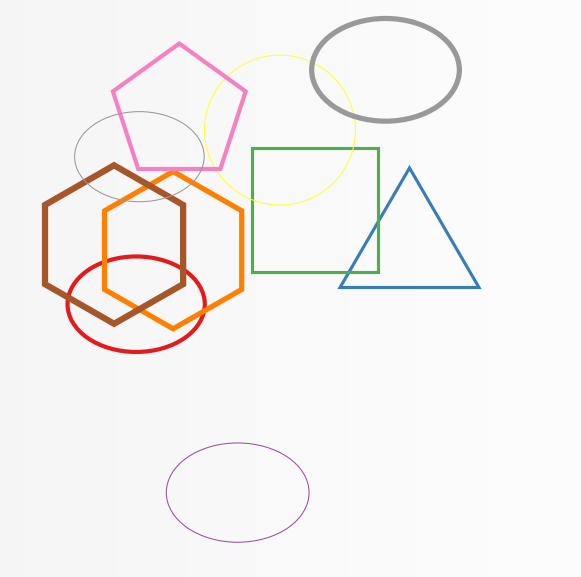[{"shape": "oval", "thickness": 2, "radius": 0.59, "center": [0.234, 0.472]}, {"shape": "triangle", "thickness": 1.5, "radius": 0.69, "center": [0.705, 0.57]}, {"shape": "square", "thickness": 1.5, "radius": 0.54, "center": [0.542, 0.636]}, {"shape": "oval", "thickness": 0.5, "radius": 0.61, "center": [0.409, 0.146]}, {"shape": "hexagon", "thickness": 2.5, "radius": 0.68, "center": [0.298, 0.566]}, {"shape": "circle", "thickness": 0.5, "radius": 0.65, "center": [0.482, 0.774]}, {"shape": "hexagon", "thickness": 3, "radius": 0.69, "center": [0.196, 0.576]}, {"shape": "pentagon", "thickness": 2, "radius": 0.6, "center": [0.308, 0.804]}, {"shape": "oval", "thickness": 2.5, "radius": 0.64, "center": [0.663, 0.878]}, {"shape": "oval", "thickness": 0.5, "radius": 0.56, "center": [0.24, 0.728]}]